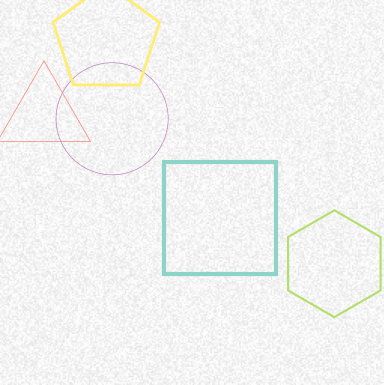[{"shape": "square", "thickness": 3, "radius": 0.73, "center": [0.572, 0.434]}, {"shape": "triangle", "thickness": 0.5, "radius": 0.7, "center": [0.114, 0.702]}, {"shape": "hexagon", "thickness": 1.5, "radius": 0.69, "center": [0.868, 0.315]}, {"shape": "circle", "thickness": 0.5, "radius": 0.73, "center": [0.291, 0.691]}, {"shape": "pentagon", "thickness": 2, "radius": 0.73, "center": [0.276, 0.897]}]